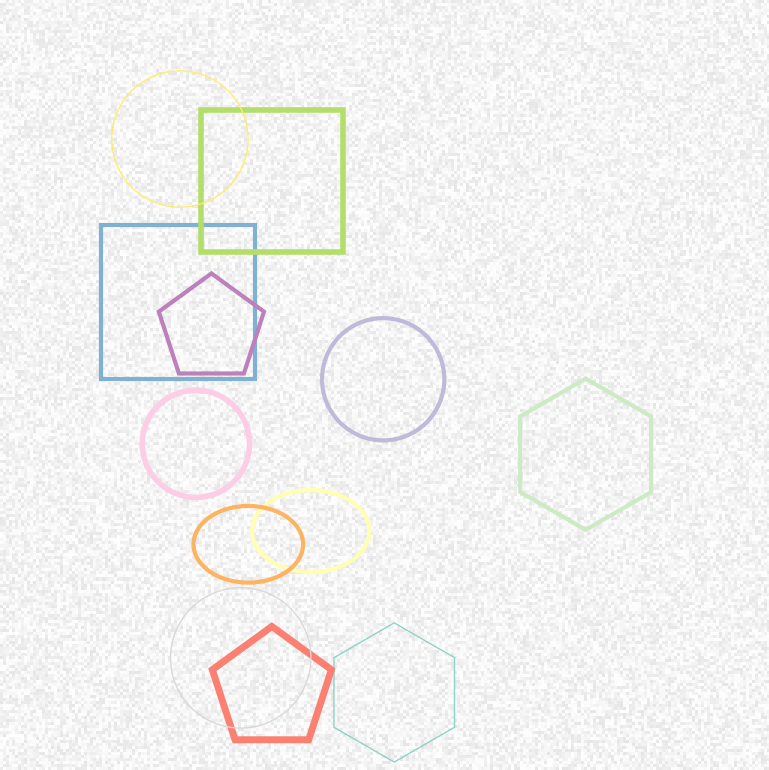[{"shape": "hexagon", "thickness": 0.5, "radius": 0.45, "center": [0.512, 0.101]}, {"shape": "oval", "thickness": 1.5, "radius": 0.38, "center": [0.404, 0.31]}, {"shape": "circle", "thickness": 1.5, "radius": 0.4, "center": [0.498, 0.507]}, {"shape": "pentagon", "thickness": 2.5, "radius": 0.41, "center": [0.353, 0.105]}, {"shape": "square", "thickness": 1.5, "radius": 0.5, "center": [0.231, 0.608]}, {"shape": "oval", "thickness": 1.5, "radius": 0.36, "center": [0.322, 0.293]}, {"shape": "square", "thickness": 2, "radius": 0.46, "center": [0.353, 0.765]}, {"shape": "circle", "thickness": 2, "radius": 0.35, "center": [0.254, 0.424]}, {"shape": "circle", "thickness": 0.5, "radius": 0.46, "center": [0.313, 0.146]}, {"shape": "pentagon", "thickness": 1.5, "radius": 0.36, "center": [0.275, 0.573]}, {"shape": "hexagon", "thickness": 1.5, "radius": 0.49, "center": [0.761, 0.41]}, {"shape": "circle", "thickness": 0.5, "radius": 0.44, "center": [0.234, 0.819]}]